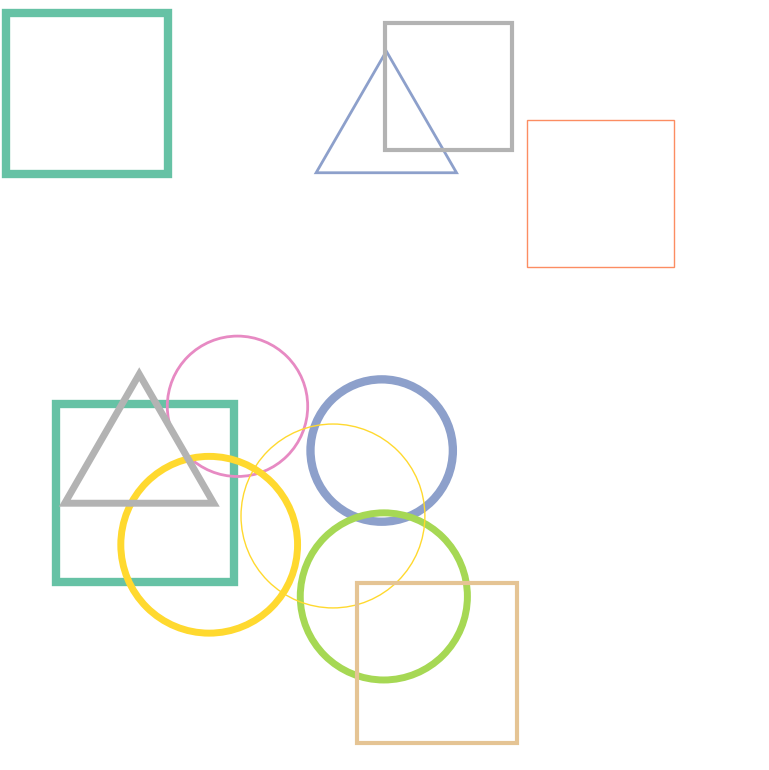[{"shape": "square", "thickness": 3, "radius": 0.52, "center": [0.113, 0.879]}, {"shape": "square", "thickness": 3, "radius": 0.58, "center": [0.188, 0.359]}, {"shape": "square", "thickness": 0.5, "radius": 0.48, "center": [0.78, 0.749]}, {"shape": "circle", "thickness": 3, "radius": 0.46, "center": [0.496, 0.415]}, {"shape": "triangle", "thickness": 1, "radius": 0.53, "center": [0.502, 0.828]}, {"shape": "circle", "thickness": 1, "radius": 0.46, "center": [0.308, 0.472]}, {"shape": "circle", "thickness": 2.5, "radius": 0.54, "center": [0.498, 0.225]}, {"shape": "circle", "thickness": 0.5, "radius": 0.6, "center": [0.432, 0.33]}, {"shape": "circle", "thickness": 2.5, "radius": 0.57, "center": [0.272, 0.293]}, {"shape": "square", "thickness": 1.5, "radius": 0.52, "center": [0.568, 0.138]}, {"shape": "triangle", "thickness": 2.5, "radius": 0.56, "center": [0.181, 0.402]}, {"shape": "square", "thickness": 1.5, "radius": 0.41, "center": [0.583, 0.887]}]